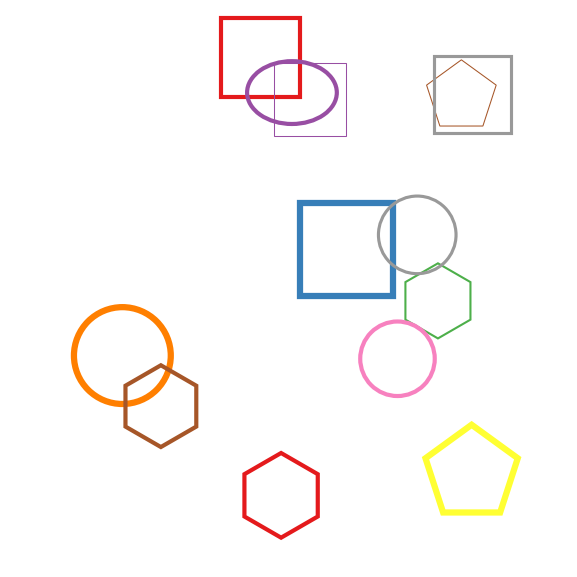[{"shape": "square", "thickness": 2, "radius": 0.34, "center": [0.451, 0.9]}, {"shape": "hexagon", "thickness": 2, "radius": 0.37, "center": [0.487, 0.141]}, {"shape": "square", "thickness": 3, "radius": 0.4, "center": [0.599, 0.567]}, {"shape": "hexagon", "thickness": 1, "radius": 0.33, "center": [0.758, 0.478]}, {"shape": "square", "thickness": 0.5, "radius": 0.32, "center": [0.537, 0.827]}, {"shape": "oval", "thickness": 2, "radius": 0.39, "center": [0.506, 0.839]}, {"shape": "circle", "thickness": 3, "radius": 0.42, "center": [0.212, 0.383]}, {"shape": "pentagon", "thickness": 3, "radius": 0.42, "center": [0.817, 0.18]}, {"shape": "hexagon", "thickness": 2, "radius": 0.35, "center": [0.279, 0.296]}, {"shape": "pentagon", "thickness": 0.5, "radius": 0.32, "center": [0.799, 0.832]}, {"shape": "circle", "thickness": 2, "radius": 0.32, "center": [0.688, 0.378]}, {"shape": "square", "thickness": 1.5, "radius": 0.33, "center": [0.818, 0.836]}, {"shape": "circle", "thickness": 1.5, "radius": 0.34, "center": [0.722, 0.592]}]